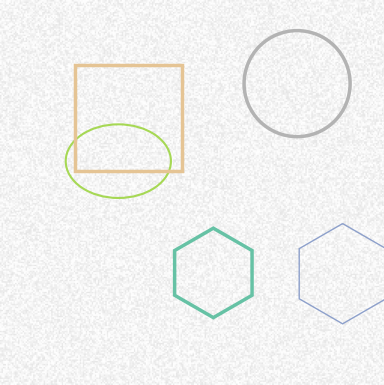[{"shape": "hexagon", "thickness": 2.5, "radius": 0.58, "center": [0.554, 0.291]}, {"shape": "hexagon", "thickness": 1, "radius": 0.65, "center": [0.89, 0.289]}, {"shape": "oval", "thickness": 1.5, "radius": 0.68, "center": [0.307, 0.581]}, {"shape": "square", "thickness": 2.5, "radius": 0.69, "center": [0.334, 0.693]}, {"shape": "circle", "thickness": 2.5, "radius": 0.69, "center": [0.772, 0.783]}]